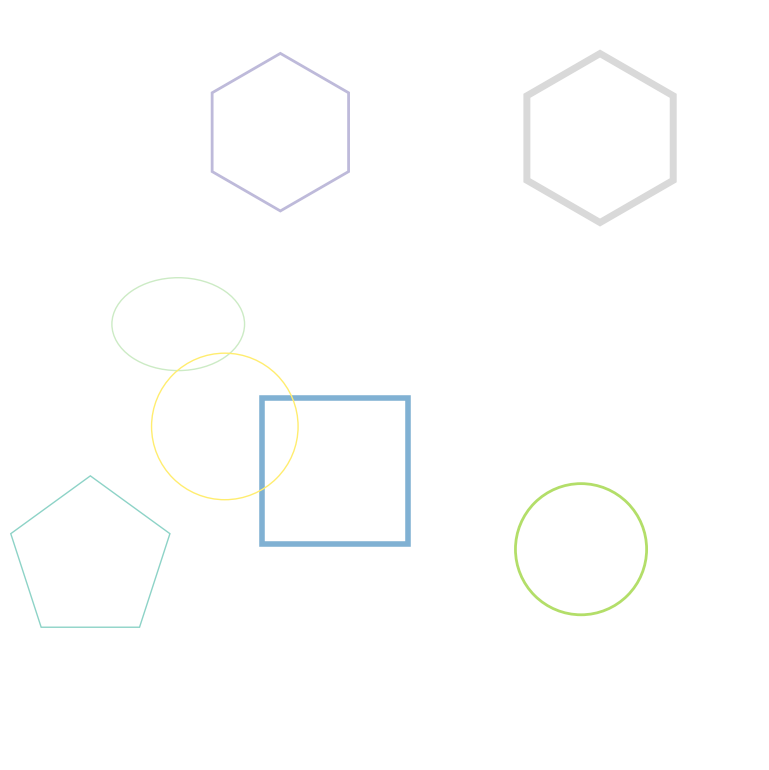[{"shape": "pentagon", "thickness": 0.5, "radius": 0.54, "center": [0.117, 0.273]}, {"shape": "hexagon", "thickness": 1, "radius": 0.51, "center": [0.364, 0.828]}, {"shape": "square", "thickness": 2, "radius": 0.47, "center": [0.435, 0.388]}, {"shape": "circle", "thickness": 1, "radius": 0.43, "center": [0.755, 0.287]}, {"shape": "hexagon", "thickness": 2.5, "radius": 0.55, "center": [0.779, 0.821]}, {"shape": "oval", "thickness": 0.5, "radius": 0.43, "center": [0.231, 0.579]}, {"shape": "circle", "thickness": 0.5, "radius": 0.48, "center": [0.292, 0.446]}]